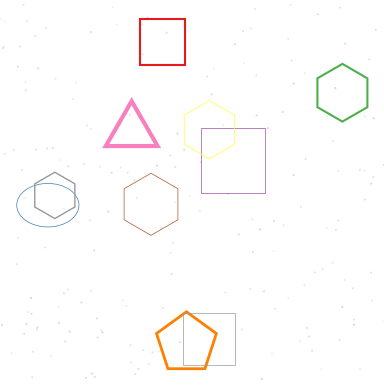[{"shape": "square", "thickness": 1.5, "radius": 0.3, "center": [0.422, 0.892]}, {"shape": "oval", "thickness": 0.5, "radius": 0.4, "center": [0.124, 0.467]}, {"shape": "hexagon", "thickness": 1.5, "radius": 0.37, "center": [0.889, 0.759]}, {"shape": "square", "thickness": 0.5, "radius": 0.42, "center": [0.605, 0.584]}, {"shape": "pentagon", "thickness": 2, "radius": 0.41, "center": [0.484, 0.108]}, {"shape": "hexagon", "thickness": 0.5, "radius": 0.38, "center": [0.544, 0.663]}, {"shape": "hexagon", "thickness": 0.5, "radius": 0.4, "center": [0.392, 0.469]}, {"shape": "triangle", "thickness": 3, "radius": 0.39, "center": [0.342, 0.659]}, {"shape": "hexagon", "thickness": 1, "radius": 0.3, "center": [0.142, 0.492]}, {"shape": "square", "thickness": 0.5, "radius": 0.34, "center": [0.542, 0.12]}]